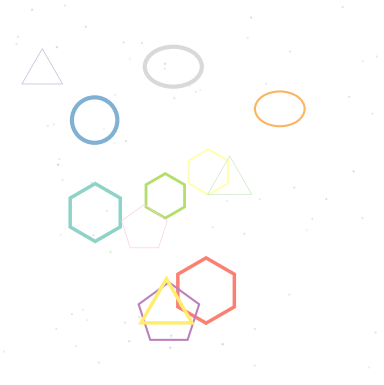[{"shape": "hexagon", "thickness": 2.5, "radius": 0.38, "center": [0.247, 0.448]}, {"shape": "hexagon", "thickness": 1.5, "radius": 0.29, "center": [0.541, 0.553]}, {"shape": "triangle", "thickness": 0.5, "radius": 0.31, "center": [0.11, 0.812]}, {"shape": "hexagon", "thickness": 2.5, "radius": 0.42, "center": [0.535, 0.245]}, {"shape": "circle", "thickness": 3, "radius": 0.3, "center": [0.246, 0.688]}, {"shape": "oval", "thickness": 1.5, "radius": 0.32, "center": [0.727, 0.717]}, {"shape": "hexagon", "thickness": 2, "radius": 0.29, "center": [0.429, 0.491]}, {"shape": "pentagon", "thickness": 0.5, "radius": 0.31, "center": [0.375, 0.407]}, {"shape": "oval", "thickness": 3, "radius": 0.37, "center": [0.45, 0.827]}, {"shape": "pentagon", "thickness": 1.5, "radius": 0.41, "center": [0.439, 0.184]}, {"shape": "triangle", "thickness": 0.5, "radius": 0.33, "center": [0.597, 0.528]}, {"shape": "triangle", "thickness": 2.5, "radius": 0.38, "center": [0.432, 0.2]}]